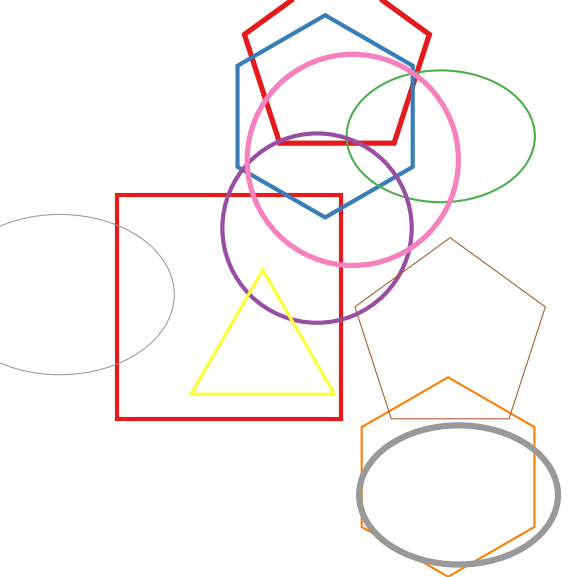[{"shape": "square", "thickness": 2, "radius": 0.97, "center": [0.396, 0.468]}, {"shape": "pentagon", "thickness": 2.5, "radius": 0.84, "center": [0.583, 0.887]}, {"shape": "hexagon", "thickness": 2, "radius": 0.88, "center": [0.563, 0.798]}, {"shape": "oval", "thickness": 1, "radius": 0.82, "center": [0.763, 0.763]}, {"shape": "circle", "thickness": 2, "radius": 0.82, "center": [0.549, 0.604]}, {"shape": "hexagon", "thickness": 1, "radius": 0.86, "center": [0.776, 0.173]}, {"shape": "triangle", "thickness": 1.5, "radius": 0.72, "center": [0.455, 0.388]}, {"shape": "pentagon", "thickness": 0.5, "radius": 0.87, "center": [0.779, 0.414]}, {"shape": "circle", "thickness": 2.5, "radius": 0.91, "center": [0.611, 0.722]}, {"shape": "oval", "thickness": 3, "radius": 0.86, "center": [0.794, 0.142]}, {"shape": "oval", "thickness": 0.5, "radius": 0.99, "center": [0.103, 0.489]}]